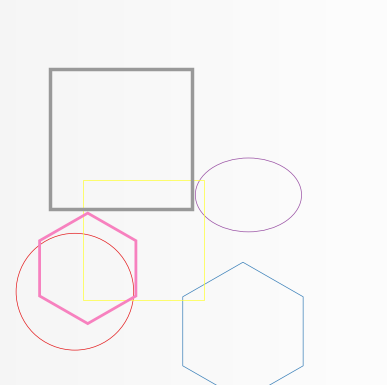[{"shape": "circle", "thickness": 0.5, "radius": 0.76, "center": [0.193, 0.242]}, {"shape": "hexagon", "thickness": 0.5, "radius": 0.9, "center": [0.627, 0.139]}, {"shape": "oval", "thickness": 0.5, "radius": 0.69, "center": [0.641, 0.494]}, {"shape": "square", "thickness": 0.5, "radius": 0.78, "center": [0.369, 0.377]}, {"shape": "hexagon", "thickness": 2, "radius": 0.72, "center": [0.226, 0.303]}, {"shape": "square", "thickness": 2.5, "radius": 0.91, "center": [0.312, 0.639]}]